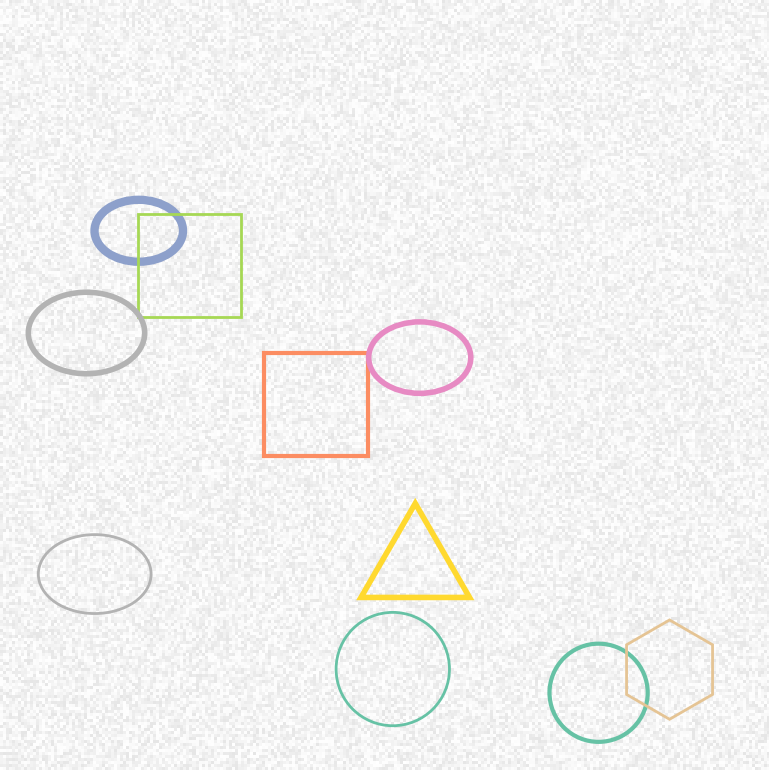[{"shape": "circle", "thickness": 1, "radius": 0.37, "center": [0.51, 0.131]}, {"shape": "circle", "thickness": 1.5, "radius": 0.32, "center": [0.777, 0.1]}, {"shape": "square", "thickness": 1.5, "radius": 0.34, "center": [0.41, 0.474]}, {"shape": "oval", "thickness": 3, "radius": 0.29, "center": [0.18, 0.7]}, {"shape": "oval", "thickness": 2, "radius": 0.33, "center": [0.545, 0.536]}, {"shape": "square", "thickness": 1, "radius": 0.33, "center": [0.246, 0.655]}, {"shape": "triangle", "thickness": 2, "radius": 0.41, "center": [0.539, 0.265]}, {"shape": "hexagon", "thickness": 1, "radius": 0.32, "center": [0.87, 0.13]}, {"shape": "oval", "thickness": 2, "radius": 0.38, "center": [0.112, 0.568]}, {"shape": "oval", "thickness": 1, "radius": 0.37, "center": [0.123, 0.254]}]